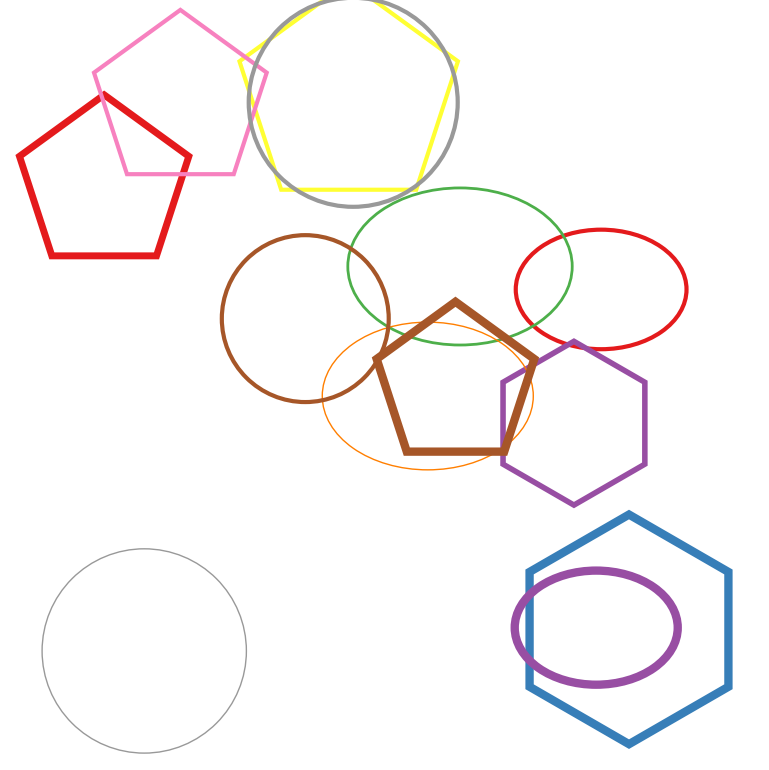[{"shape": "oval", "thickness": 1.5, "radius": 0.55, "center": [0.781, 0.624]}, {"shape": "pentagon", "thickness": 2.5, "radius": 0.58, "center": [0.135, 0.761]}, {"shape": "hexagon", "thickness": 3, "radius": 0.75, "center": [0.817, 0.183]}, {"shape": "oval", "thickness": 1, "radius": 0.73, "center": [0.597, 0.654]}, {"shape": "oval", "thickness": 3, "radius": 0.53, "center": [0.774, 0.185]}, {"shape": "hexagon", "thickness": 2, "radius": 0.53, "center": [0.745, 0.45]}, {"shape": "oval", "thickness": 0.5, "radius": 0.69, "center": [0.556, 0.486]}, {"shape": "pentagon", "thickness": 1.5, "radius": 0.75, "center": [0.453, 0.874]}, {"shape": "circle", "thickness": 1.5, "radius": 0.54, "center": [0.396, 0.586]}, {"shape": "pentagon", "thickness": 3, "radius": 0.54, "center": [0.592, 0.501]}, {"shape": "pentagon", "thickness": 1.5, "radius": 0.59, "center": [0.234, 0.869]}, {"shape": "circle", "thickness": 0.5, "radius": 0.66, "center": [0.187, 0.155]}, {"shape": "circle", "thickness": 1.5, "radius": 0.68, "center": [0.459, 0.867]}]